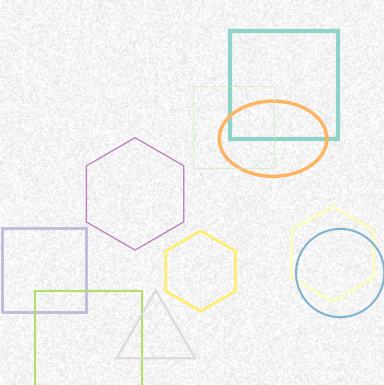[{"shape": "square", "thickness": 3, "radius": 0.7, "center": [0.739, 0.78]}, {"shape": "hexagon", "thickness": 1.5, "radius": 0.62, "center": [0.864, 0.34]}, {"shape": "square", "thickness": 2, "radius": 0.55, "center": [0.114, 0.299]}, {"shape": "circle", "thickness": 1.5, "radius": 0.57, "center": [0.884, 0.291]}, {"shape": "oval", "thickness": 2.5, "radius": 0.7, "center": [0.709, 0.64]}, {"shape": "square", "thickness": 1.5, "radius": 0.7, "center": [0.23, 0.105]}, {"shape": "triangle", "thickness": 1.5, "radius": 0.59, "center": [0.405, 0.128]}, {"shape": "hexagon", "thickness": 1, "radius": 0.73, "center": [0.351, 0.496]}, {"shape": "square", "thickness": 0.5, "radius": 0.53, "center": [0.606, 0.67]}, {"shape": "hexagon", "thickness": 2, "radius": 0.52, "center": [0.521, 0.296]}]